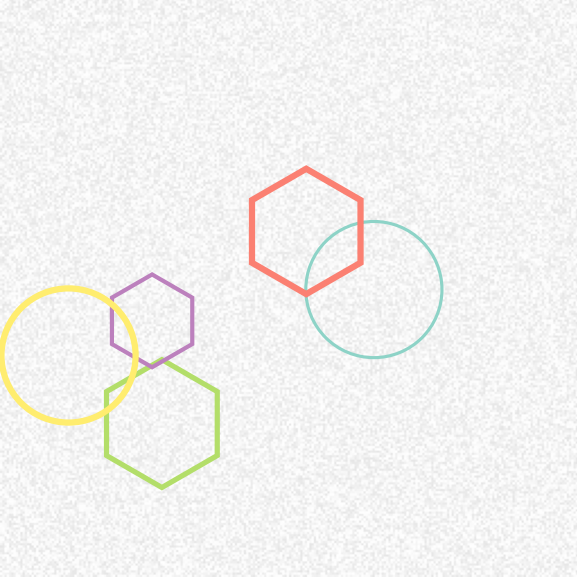[{"shape": "circle", "thickness": 1.5, "radius": 0.59, "center": [0.647, 0.498]}, {"shape": "hexagon", "thickness": 3, "radius": 0.54, "center": [0.53, 0.598]}, {"shape": "hexagon", "thickness": 2.5, "radius": 0.55, "center": [0.28, 0.266]}, {"shape": "hexagon", "thickness": 2, "radius": 0.4, "center": [0.263, 0.444]}, {"shape": "circle", "thickness": 3, "radius": 0.58, "center": [0.119, 0.384]}]